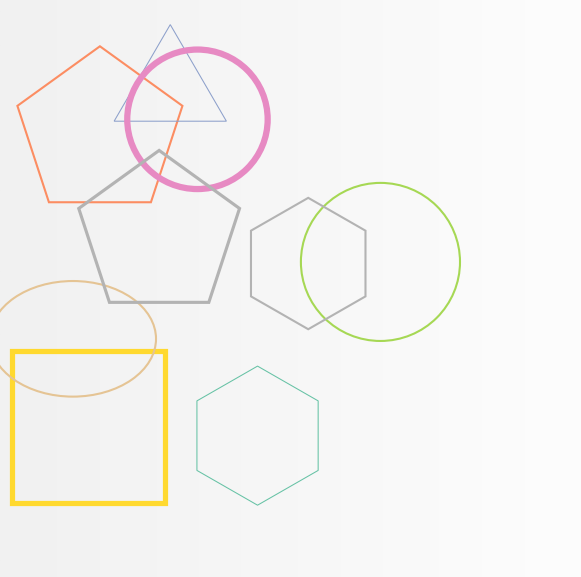[{"shape": "hexagon", "thickness": 0.5, "radius": 0.6, "center": [0.443, 0.245]}, {"shape": "pentagon", "thickness": 1, "radius": 0.75, "center": [0.172, 0.77]}, {"shape": "triangle", "thickness": 0.5, "radius": 0.56, "center": [0.293, 0.845]}, {"shape": "circle", "thickness": 3, "radius": 0.6, "center": [0.34, 0.793]}, {"shape": "circle", "thickness": 1, "radius": 0.68, "center": [0.655, 0.546]}, {"shape": "square", "thickness": 2.5, "radius": 0.66, "center": [0.153, 0.259]}, {"shape": "oval", "thickness": 1, "radius": 0.71, "center": [0.125, 0.412]}, {"shape": "pentagon", "thickness": 1.5, "radius": 0.73, "center": [0.274, 0.593]}, {"shape": "hexagon", "thickness": 1, "radius": 0.57, "center": [0.53, 0.543]}]